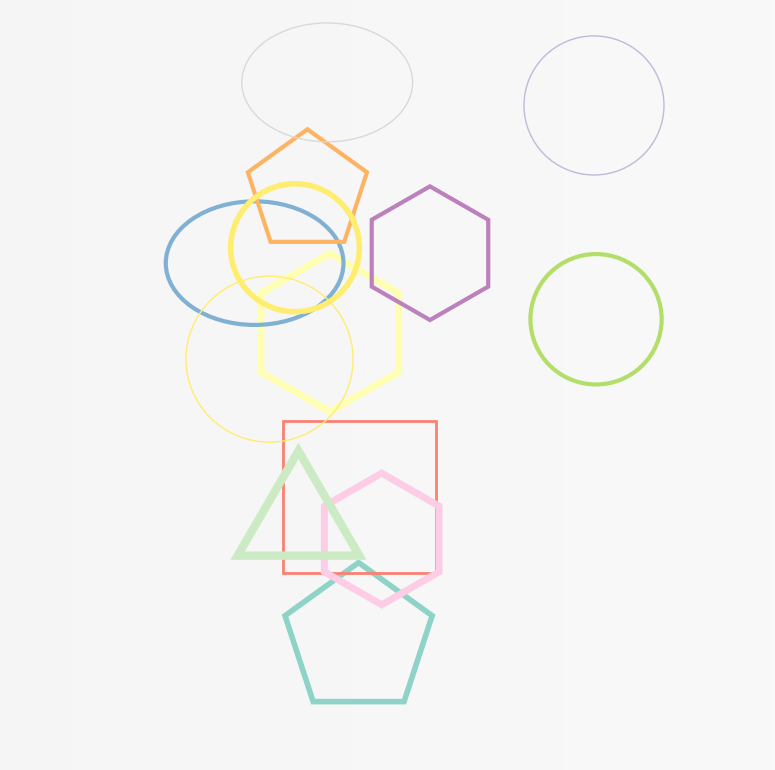[{"shape": "pentagon", "thickness": 2, "radius": 0.5, "center": [0.463, 0.17]}, {"shape": "hexagon", "thickness": 2.5, "radius": 0.51, "center": [0.426, 0.568]}, {"shape": "circle", "thickness": 0.5, "radius": 0.45, "center": [0.766, 0.863]}, {"shape": "square", "thickness": 1, "radius": 0.49, "center": [0.464, 0.354]}, {"shape": "oval", "thickness": 1.5, "radius": 0.57, "center": [0.329, 0.658]}, {"shape": "pentagon", "thickness": 1.5, "radius": 0.4, "center": [0.397, 0.751]}, {"shape": "circle", "thickness": 1.5, "radius": 0.42, "center": [0.769, 0.585]}, {"shape": "hexagon", "thickness": 2.5, "radius": 0.43, "center": [0.493, 0.3]}, {"shape": "oval", "thickness": 0.5, "radius": 0.55, "center": [0.422, 0.893]}, {"shape": "hexagon", "thickness": 1.5, "radius": 0.43, "center": [0.555, 0.671]}, {"shape": "triangle", "thickness": 3, "radius": 0.45, "center": [0.385, 0.324]}, {"shape": "circle", "thickness": 2, "radius": 0.42, "center": [0.381, 0.678]}, {"shape": "circle", "thickness": 0.5, "radius": 0.54, "center": [0.348, 0.534]}]